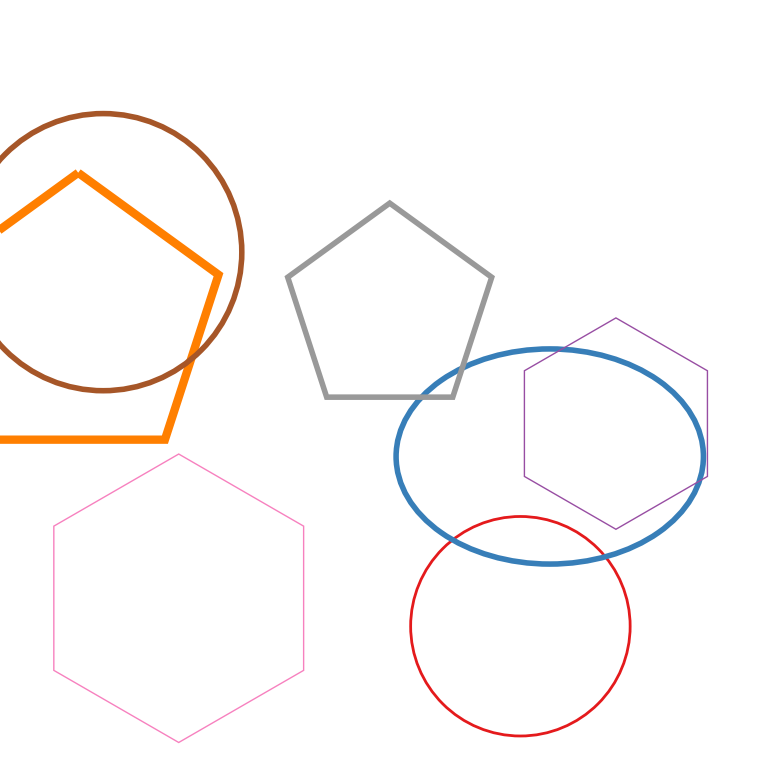[{"shape": "circle", "thickness": 1, "radius": 0.71, "center": [0.676, 0.187]}, {"shape": "oval", "thickness": 2, "radius": 1.0, "center": [0.714, 0.407]}, {"shape": "hexagon", "thickness": 0.5, "radius": 0.69, "center": [0.8, 0.45]}, {"shape": "pentagon", "thickness": 3, "radius": 0.96, "center": [0.102, 0.584]}, {"shape": "circle", "thickness": 2, "radius": 0.9, "center": [0.134, 0.673]}, {"shape": "hexagon", "thickness": 0.5, "radius": 0.94, "center": [0.232, 0.223]}, {"shape": "pentagon", "thickness": 2, "radius": 0.7, "center": [0.506, 0.597]}]